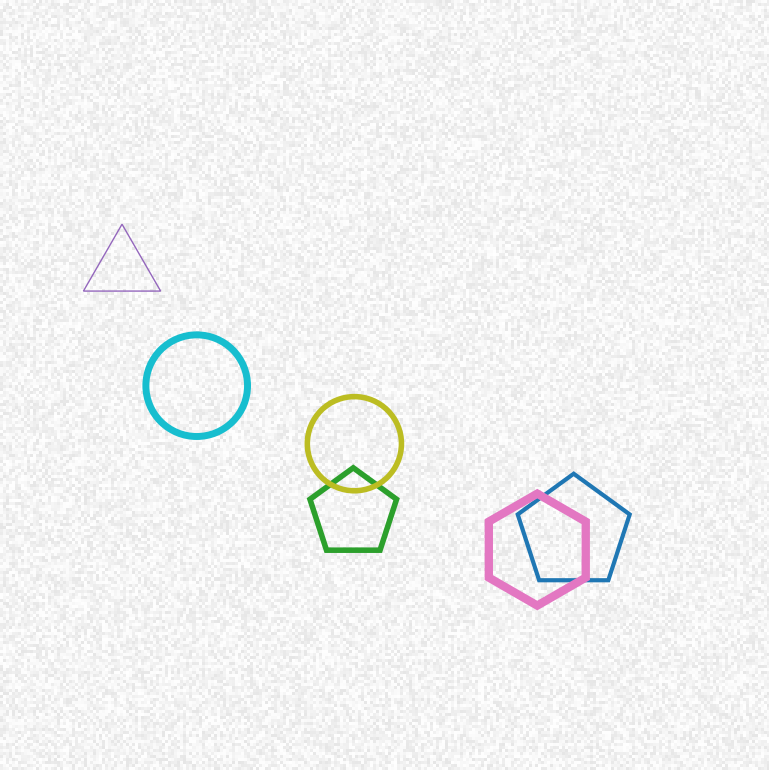[{"shape": "pentagon", "thickness": 1.5, "radius": 0.38, "center": [0.745, 0.308]}, {"shape": "pentagon", "thickness": 2, "radius": 0.3, "center": [0.459, 0.333]}, {"shape": "triangle", "thickness": 0.5, "radius": 0.29, "center": [0.158, 0.651]}, {"shape": "hexagon", "thickness": 3, "radius": 0.36, "center": [0.698, 0.286]}, {"shape": "circle", "thickness": 2, "radius": 0.31, "center": [0.46, 0.424]}, {"shape": "circle", "thickness": 2.5, "radius": 0.33, "center": [0.255, 0.499]}]